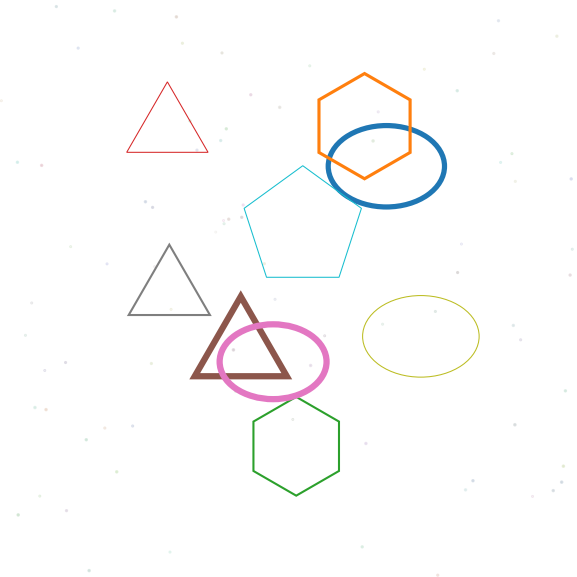[{"shape": "oval", "thickness": 2.5, "radius": 0.5, "center": [0.669, 0.711]}, {"shape": "hexagon", "thickness": 1.5, "radius": 0.46, "center": [0.631, 0.781]}, {"shape": "hexagon", "thickness": 1, "radius": 0.43, "center": [0.513, 0.226]}, {"shape": "triangle", "thickness": 0.5, "radius": 0.41, "center": [0.29, 0.776]}, {"shape": "triangle", "thickness": 3, "radius": 0.46, "center": [0.417, 0.394]}, {"shape": "oval", "thickness": 3, "radius": 0.46, "center": [0.473, 0.373]}, {"shape": "triangle", "thickness": 1, "radius": 0.41, "center": [0.293, 0.494]}, {"shape": "oval", "thickness": 0.5, "radius": 0.5, "center": [0.729, 0.417]}, {"shape": "pentagon", "thickness": 0.5, "radius": 0.53, "center": [0.524, 0.605]}]